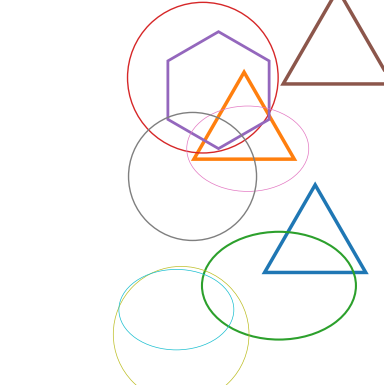[{"shape": "triangle", "thickness": 2.5, "radius": 0.76, "center": [0.819, 0.368]}, {"shape": "triangle", "thickness": 2.5, "radius": 0.75, "center": [0.634, 0.662]}, {"shape": "oval", "thickness": 1.5, "radius": 1.0, "center": [0.725, 0.258]}, {"shape": "circle", "thickness": 1, "radius": 0.98, "center": [0.527, 0.798]}, {"shape": "hexagon", "thickness": 2, "radius": 0.76, "center": [0.568, 0.766]}, {"shape": "triangle", "thickness": 2.5, "radius": 0.82, "center": [0.877, 0.864]}, {"shape": "oval", "thickness": 0.5, "radius": 0.79, "center": [0.643, 0.614]}, {"shape": "circle", "thickness": 1, "radius": 0.83, "center": [0.5, 0.542]}, {"shape": "circle", "thickness": 0.5, "radius": 0.88, "center": [0.471, 0.132]}, {"shape": "oval", "thickness": 0.5, "radius": 0.75, "center": [0.458, 0.196]}]